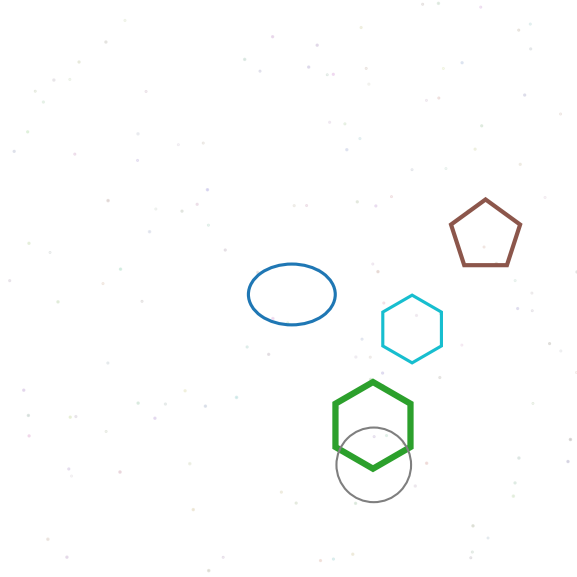[{"shape": "oval", "thickness": 1.5, "radius": 0.38, "center": [0.505, 0.489]}, {"shape": "hexagon", "thickness": 3, "radius": 0.38, "center": [0.646, 0.263]}, {"shape": "pentagon", "thickness": 2, "radius": 0.31, "center": [0.841, 0.591]}, {"shape": "circle", "thickness": 1, "radius": 0.32, "center": [0.647, 0.194]}, {"shape": "hexagon", "thickness": 1.5, "radius": 0.29, "center": [0.714, 0.429]}]